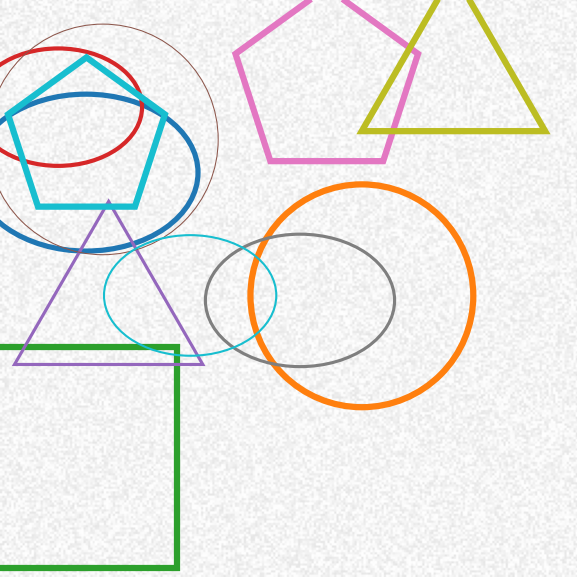[{"shape": "oval", "thickness": 2.5, "radius": 0.97, "center": [0.149, 0.7]}, {"shape": "circle", "thickness": 3, "radius": 0.96, "center": [0.627, 0.487]}, {"shape": "square", "thickness": 3, "radius": 0.96, "center": [0.114, 0.206]}, {"shape": "oval", "thickness": 2, "radius": 0.73, "center": [0.101, 0.814]}, {"shape": "triangle", "thickness": 1.5, "radius": 0.94, "center": [0.188, 0.462]}, {"shape": "circle", "thickness": 0.5, "radius": 1.0, "center": [0.178, 0.758]}, {"shape": "pentagon", "thickness": 3, "radius": 0.83, "center": [0.566, 0.855]}, {"shape": "oval", "thickness": 1.5, "radius": 0.82, "center": [0.519, 0.479]}, {"shape": "triangle", "thickness": 3, "radius": 0.92, "center": [0.785, 0.864]}, {"shape": "pentagon", "thickness": 3, "radius": 0.71, "center": [0.15, 0.757]}, {"shape": "oval", "thickness": 1, "radius": 0.75, "center": [0.329, 0.488]}]